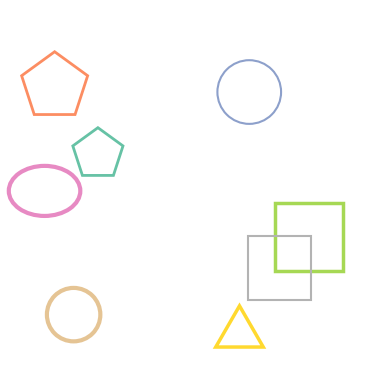[{"shape": "pentagon", "thickness": 2, "radius": 0.34, "center": [0.254, 0.6]}, {"shape": "pentagon", "thickness": 2, "radius": 0.45, "center": [0.142, 0.775]}, {"shape": "circle", "thickness": 1.5, "radius": 0.41, "center": [0.647, 0.761]}, {"shape": "oval", "thickness": 3, "radius": 0.46, "center": [0.116, 0.504]}, {"shape": "square", "thickness": 2.5, "radius": 0.44, "center": [0.803, 0.386]}, {"shape": "triangle", "thickness": 2.5, "radius": 0.36, "center": [0.622, 0.134]}, {"shape": "circle", "thickness": 3, "radius": 0.35, "center": [0.191, 0.183]}, {"shape": "square", "thickness": 1.5, "radius": 0.42, "center": [0.726, 0.303]}]